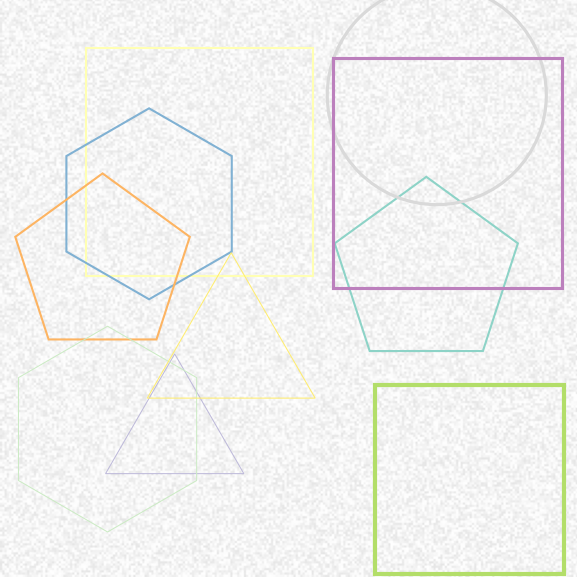[{"shape": "pentagon", "thickness": 1, "radius": 0.83, "center": [0.738, 0.526]}, {"shape": "square", "thickness": 1, "radius": 0.99, "center": [0.345, 0.719]}, {"shape": "triangle", "thickness": 0.5, "radius": 0.69, "center": [0.303, 0.248]}, {"shape": "hexagon", "thickness": 1, "radius": 0.83, "center": [0.258, 0.646]}, {"shape": "pentagon", "thickness": 1, "radius": 0.79, "center": [0.178, 0.54]}, {"shape": "square", "thickness": 2, "radius": 0.82, "center": [0.813, 0.169]}, {"shape": "circle", "thickness": 1.5, "radius": 0.95, "center": [0.756, 0.834]}, {"shape": "square", "thickness": 1.5, "radius": 0.99, "center": [0.775, 0.7]}, {"shape": "hexagon", "thickness": 0.5, "radius": 0.89, "center": [0.186, 0.256]}, {"shape": "triangle", "thickness": 0.5, "radius": 0.84, "center": [0.4, 0.394]}]